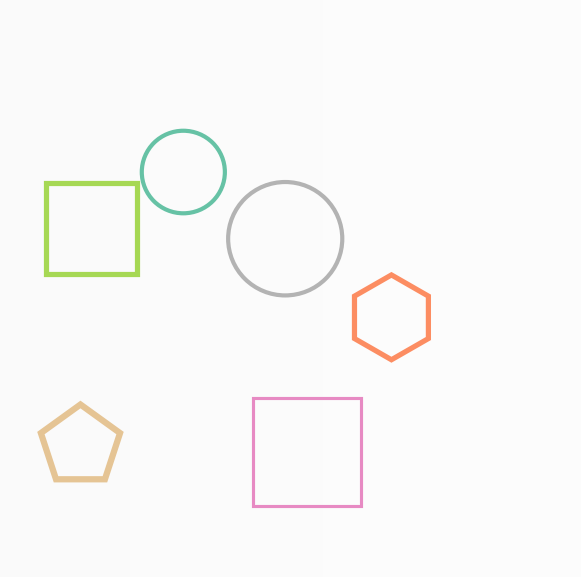[{"shape": "circle", "thickness": 2, "radius": 0.36, "center": [0.315, 0.701]}, {"shape": "hexagon", "thickness": 2.5, "radius": 0.37, "center": [0.673, 0.45]}, {"shape": "square", "thickness": 1.5, "radius": 0.47, "center": [0.528, 0.217]}, {"shape": "square", "thickness": 2.5, "radius": 0.39, "center": [0.157, 0.604]}, {"shape": "pentagon", "thickness": 3, "radius": 0.36, "center": [0.138, 0.227]}, {"shape": "circle", "thickness": 2, "radius": 0.49, "center": [0.491, 0.586]}]